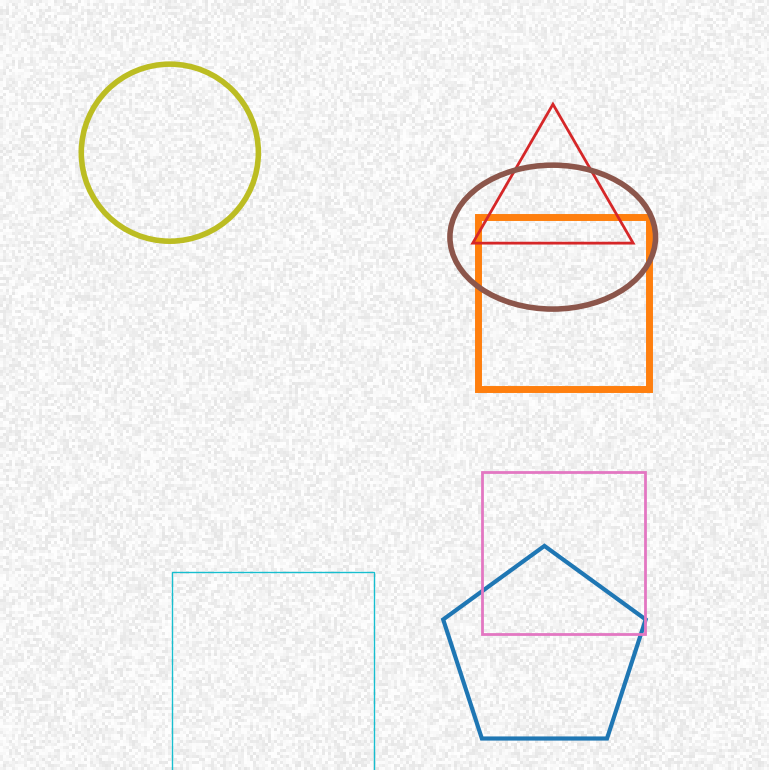[{"shape": "pentagon", "thickness": 1.5, "radius": 0.69, "center": [0.707, 0.153]}, {"shape": "square", "thickness": 2.5, "radius": 0.56, "center": [0.731, 0.606]}, {"shape": "triangle", "thickness": 1, "radius": 0.6, "center": [0.718, 0.744]}, {"shape": "oval", "thickness": 2, "radius": 0.67, "center": [0.718, 0.692]}, {"shape": "square", "thickness": 1, "radius": 0.53, "center": [0.732, 0.282]}, {"shape": "circle", "thickness": 2, "radius": 0.57, "center": [0.221, 0.802]}, {"shape": "square", "thickness": 0.5, "radius": 0.66, "center": [0.355, 0.126]}]